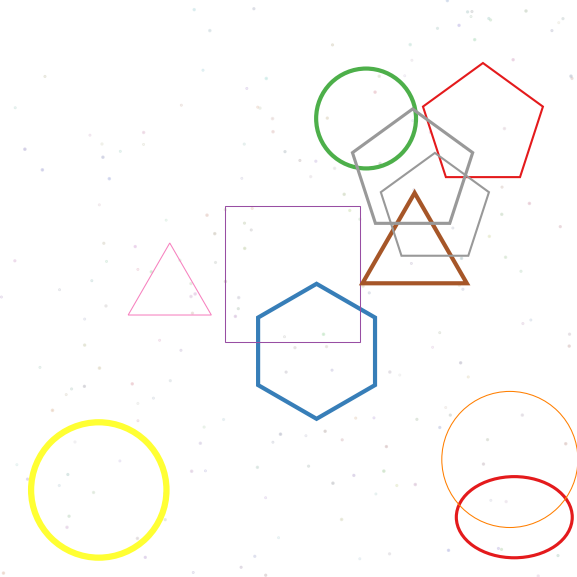[{"shape": "pentagon", "thickness": 1, "radius": 0.55, "center": [0.836, 0.781]}, {"shape": "oval", "thickness": 1.5, "radius": 0.5, "center": [0.891, 0.104]}, {"shape": "hexagon", "thickness": 2, "radius": 0.58, "center": [0.548, 0.391]}, {"shape": "circle", "thickness": 2, "radius": 0.43, "center": [0.634, 0.794]}, {"shape": "square", "thickness": 0.5, "radius": 0.59, "center": [0.506, 0.525]}, {"shape": "circle", "thickness": 0.5, "radius": 0.59, "center": [0.883, 0.204]}, {"shape": "circle", "thickness": 3, "radius": 0.59, "center": [0.171, 0.151]}, {"shape": "triangle", "thickness": 2, "radius": 0.52, "center": [0.718, 0.561]}, {"shape": "triangle", "thickness": 0.5, "radius": 0.42, "center": [0.294, 0.495]}, {"shape": "pentagon", "thickness": 1, "radius": 0.49, "center": [0.753, 0.636]}, {"shape": "pentagon", "thickness": 1.5, "radius": 0.55, "center": [0.714, 0.701]}]